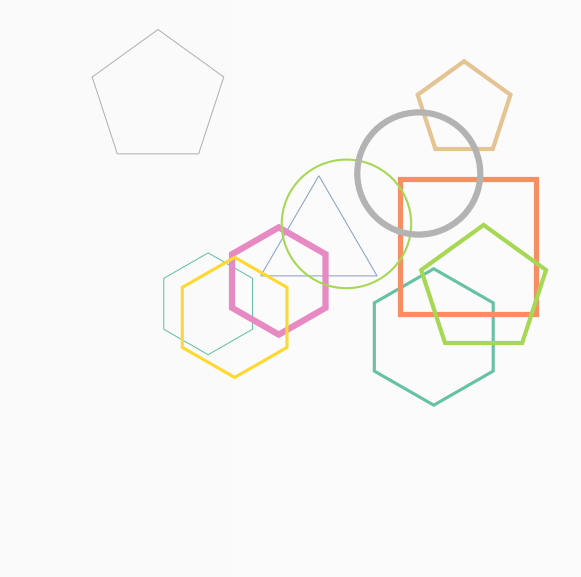[{"shape": "hexagon", "thickness": 1.5, "radius": 0.59, "center": [0.746, 0.416]}, {"shape": "hexagon", "thickness": 0.5, "radius": 0.44, "center": [0.358, 0.473]}, {"shape": "square", "thickness": 2.5, "radius": 0.59, "center": [0.806, 0.572]}, {"shape": "triangle", "thickness": 0.5, "radius": 0.58, "center": [0.549, 0.579]}, {"shape": "hexagon", "thickness": 3, "radius": 0.46, "center": [0.48, 0.513]}, {"shape": "pentagon", "thickness": 2, "radius": 0.56, "center": [0.832, 0.497]}, {"shape": "circle", "thickness": 1, "radius": 0.56, "center": [0.596, 0.611]}, {"shape": "hexagon", "thickness": 1.5, "radius": 0.52, "center": [0.404, 0.45]}, {"shape": "pentagon", "thickness": 2, "radius": 0.42, "center": [0.798, 0.809]}, {"shape": "pentagon", "thickness": 0.5, "radius": 0.6, "center": [0.272, 0.829]}, {"shape": "circle", "thickness": 3, "radius": 0.53, "center": [0.72, 0.699]}]